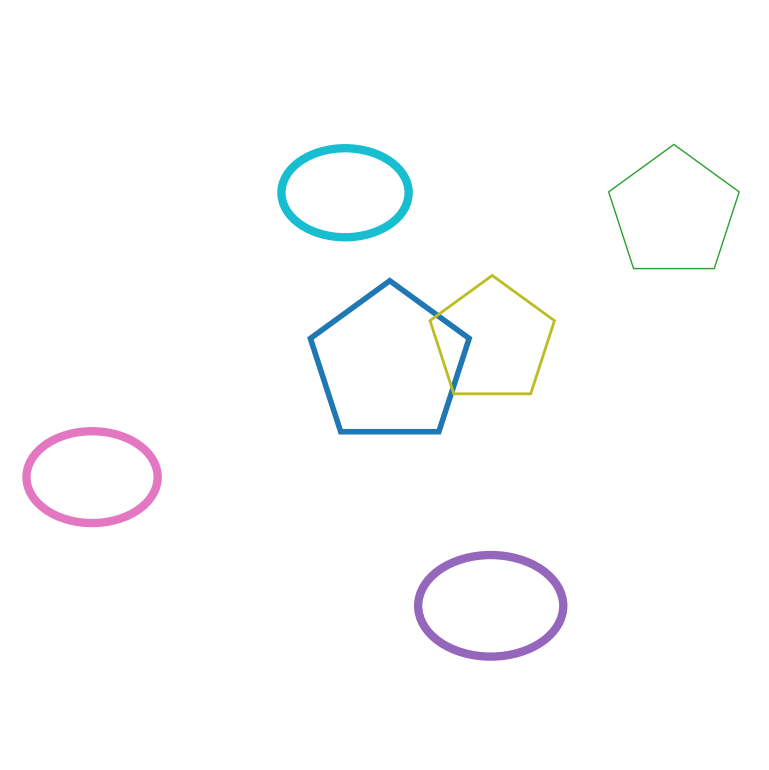[{"shape": "pentagon", "thickness": 2, "radius": 0.54, "center": [0.506, 0.527]}, {"shape": "pentagon", "thickness": 0.5, "radius": 0.45, "center": [0.875, 0.723]}, {"shape": "oval", "thickness": 3, "radius": 0.47, "center": [0.637, 0.213]}, {"shape": "oval", "thickness": 3, "radius": 0.43, "center": [0.12, 0.38]}, {"shape": "pentagon", "thickness": 1, "radius": 0.42, "center": [0.639, 0.557]}, {"shape": "oval", "thickness": 3, "radius": 0.41, "center": [0.448, 0.75]}]